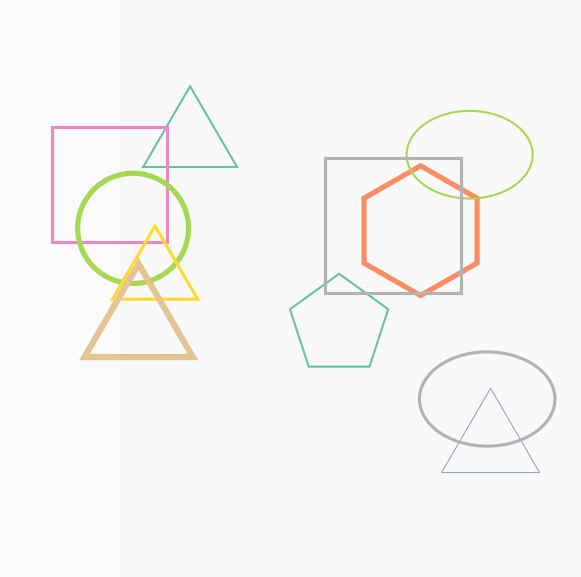[{"shape": "pentagon", "thickness": 1, "radius": 0.44, "center": [0.583, 0.436]}, {"shape": "triangle", "thickness": 1, "radius": 0.47, "center": [0.327, 0.757]}, {"shape": "hexagon", "thickness": 2.5, "radius": 0.56, "center": [0.724, 0.6]}, {"shape": "triangle", "thickness": 0.5, "radius": 0.49, "center": [0.844, 0.229]}, {"shape": "square", "thickness": 1.5, "radius": 0.49, "center": [0.188, 0.679]}, {"shape": "oval", "thickness": 1, "radius": 0.54, "center": [0.808, 0.731]}, {"shape": "circle", "thickness": 2.5, "radius": 0.48, "center": [0.229, 0.604]}, {"shape": "triangle", "thickness": 1.5, "radius": 0.42, "center": [0.267, 0.523]}, {"shape": "triangle", "thickness": 3, "radius": 0.54, "center": [0.239, 0.435]}, {"shape": "square", "thickness": 1.5, "radius": 0.58, "center": [0.676, 0.608]}, {"shape": "oval", "thickness": 1.5, "radius": 0.58, "center": [0.838, 0.308]}]